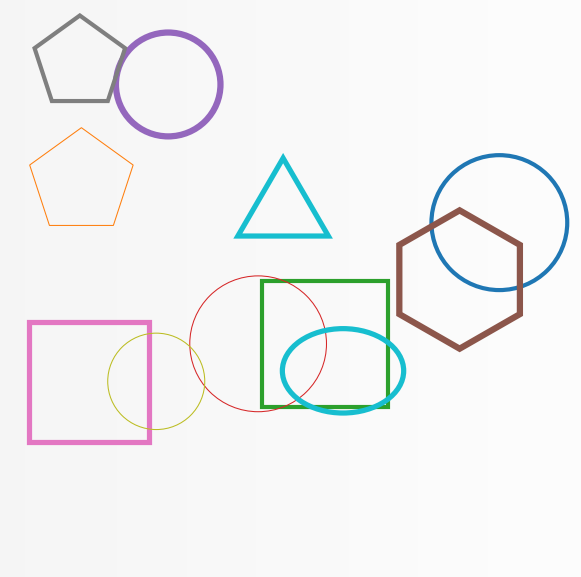[{"shape": "circle", "thickness": 2, "radius": 0.58, "center": [0.859, 0.614]}, {"shape": "pentagon", "thickness": 0.5, "radius": 0.47, "center": [0.14, 0.684]}, {"shape": "square", "thickness": 2, "radius": 0.54, "center": [0.559, 0.403]}, {"shape": "circle", "thickness": 0.5, "radius": 0.59, "center": [0.444, 0.404]}, {"shape": "circle", "thickness": 3, "radius": 0.45, "center": [0.289, 0.853]}, {"shape": "hexagon", "thickness": 3, "radius": 0.6, "center": [0.791, 0.515]}, {"shape": "square", "thickness": 2.5, "radius": 0.52, "center": [0.154, 0.338]}, {"shape": "pentagon", "thickness": 2, "radius": 0.41, "center": [0.137, 0.89]}, {"shape": "circle", "thickness": 0.5, "radius": 0.42, "center": [0.269, 0.339]}, {"shape": "triangle", "thickness": 2.5, "radius": 0.45, "center": [0.487, 0.635]}, {"shape": "oval", "thickness": 2.5, "radius": 0.52, "center": [0.59, 0.357]}]